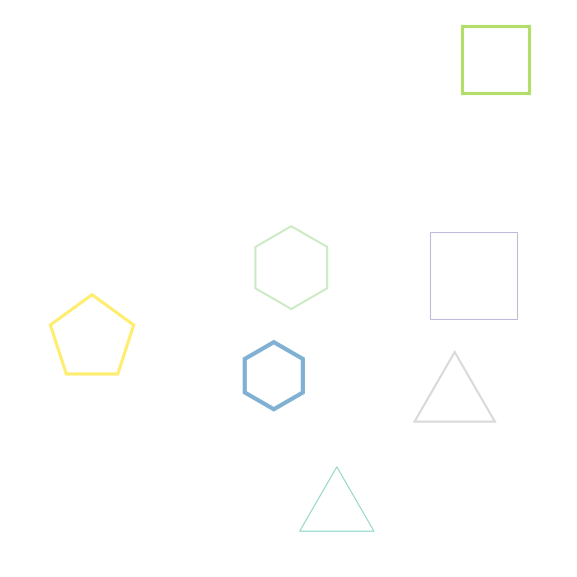[{"shape": "triangle", "thickness": 0.5, "radius": 0.37, "center": [0.583, 0.116]}, {"shape": "square", "thickness": 0.5, "radius": 0.38, "center": [0.821, 0.522]}, {"shape": "hexagon", "thickness": 2, "radius": 0.29, "center": [0.474, 0.349]}, {"shape": "square", "thickness": 1.5, "radius": 0.29, "center": [0.859, 0.897]}, {"shape": "triangle", "thickness": 1, "radius": 0.4, "center": [0.787, 0.309]}, {"shape": "hexagon", "thickness": 1, "radius": 0.36, "center": [0.504, 0.536]}, {"shape": "pentagon", "thickness": 1.5, "radius": 0.38, "center": [0.159, 0.413]}]